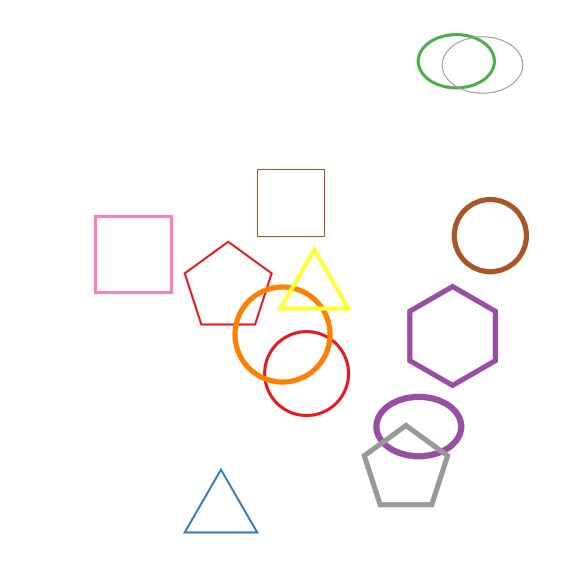[{"shape": "pentagon", "thickness": 1, "radius": 0.4, "center": [0.395, 0.501]}, {"shape": "circle", "thickness": 1.5, "radius": 0.36, "center": [0.531, 0.352]}, {"shape": "triangle", "thickness": 1, "radius": 0.36, "center": [0.383, 0.113]}, {"shape": "oval", "thickness": 1.5, "radius": 0.33, "center": [0.79, 0.893]}, {"shape": "hexagon", "thickness": 2.5, "radius": 0.43, "center": [0.784, 0.417]}, {"shape": "oval", "thickness": 3, "radius": 0.37, "center": [0.725, 0.26]}, {"shape": "circle", "thickness": 2.5, "radius": 0.41, "center": [0.489, 0.42]}, {"shape": "triangle", "thickness": 2, "radius": 0.34, "center": [0.544, 0.499]}, {"shape": "square", "thickness": 0.5, "radius": 0.29, "center": [0.502, 0.649]}, {"shape": "circle", "thickness": 2.5, "radius": 0.31, "center": [0.849, 0.591]}, {"shape": "square", "thickness": 1.5, "radius": 0.33, "center": [0.231, 0.56]}, {"shape": "oval", "thickness": 0.5, "radius": 0.35, "center": [0.835, 0.887]}, {"shape": "pentagon", "thickness": 2.5, "radius": 0.38, "center": [0.703, 0.187]}]